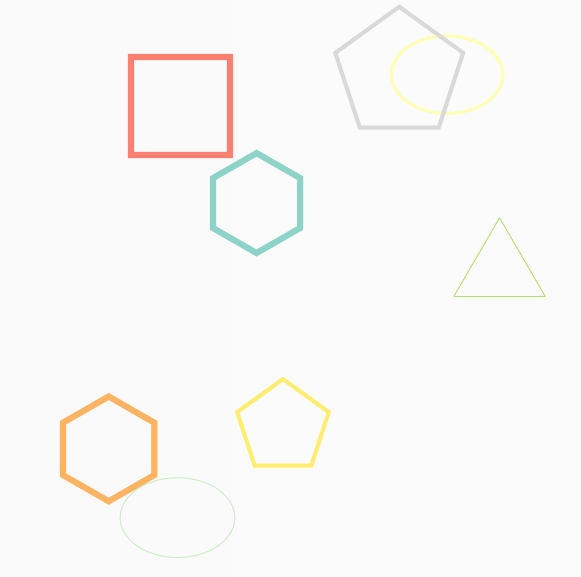[{"shape": "hexagon", "thickness": 3, "radius": 0.43, "center": [0.441, 0.648]}, {"shape": "oval", "thickness": 1.5, "radius": 0.48, "center": [0.769, 0.87]}, {"shape": "square", "thickness": 3, "radius": 0.43, "center": [0.311, 0.815]}, {"shape": "hexagon", "thickness": 3, "radius": 0.45, "center": [0.187, 0.222]}, {"shape": "triangle", "thickness": 0.5, "radius": 0.45, "center": [0.859, 0.531]}, {"shape": "pentagon", "thickness": 2, "radius": 0.58, "center": [0.687, 0.872]}, {"shape": "oval", "thickness": 0.5, "radius": 0.49, "center": [0.305, 0.103]}, {"shape": "pentagon", "thickness": 2, "radius": 0.41, "center": [0.487, 0.26]}]